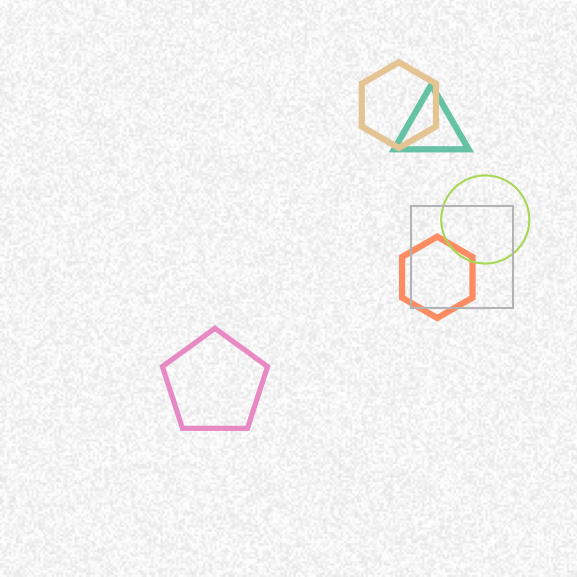[{"shape": "triangle", "thickness": 3, "radius": 0.37, "center": [0.747, 0.778]}, {"shape": "hexagon", "thickness": 3, "radius": 0.35, "center": [0.757, 0.519]}, {"shape": "pentagon", "thickness": 2.5, "radius": 0.48, "center": [0.372, 0.335]}, {"shape": "circle", "thickness": 1, "radius": 0.38, "center": [0.84, 0.619]}, {"shape": "hexagon", "thickness": 3, "radius": 0.37, "center": [0.691, 0.817]}, {"shape": "square", "thickness": 1, "radius": 0.44, "center": [0.801, 0.554]}]